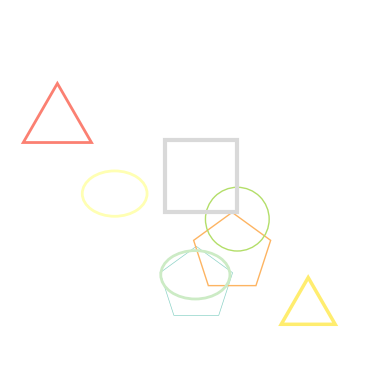[{"shape": "pentagon", "thickness": 0.5, "radius": 0.5, "center": [0.51, 0.261]}, {"shape": "oval", "thickness": 2, "radius": 0.42, "center": [0.298, 0.497]}, {"shape": "triangle", "thickness": 2, "radius": 0.51, "center": [0.149, 0.681]}, {"shape": "pentagon", "thickness": 1, "radius": 0.53, "center": [0.603, 0.343]}, {"shape": "circle", "thickness": 1, "radius": 0.41, "center": [0.616, 0.431]}, {"shape": "square", "thickness": 3, "radius": 0.46, "center": [0.523, 0.542]}, {"shape": "oval", "thickness": 2, "radius": 0.45, "center": [0.507, 0.286]}, {"shape": "triangle", "thickness": 2.5, "radius": 0.4, "center": [0.8, 0.198]}]